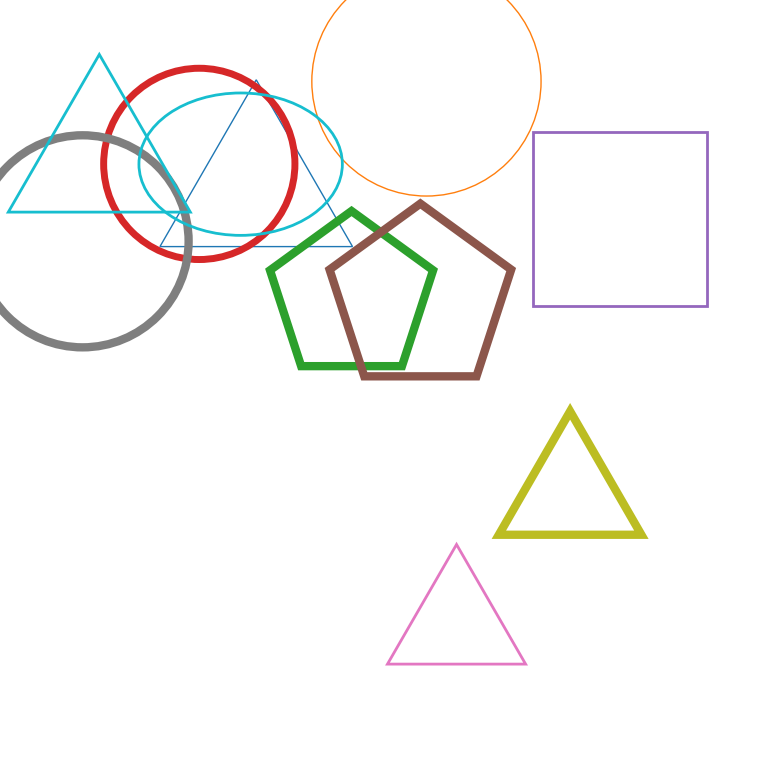[{"shape": "triangle", "thickness": 0.5, "radius": 0.72, "center": [0.333, 0.752]}, {"shape": "circle", "thickness": 0.5, "radius": 0.74, "center": [0.554, 0.894]}, {"shape": "pentagon", "thickness": 3, "radius": 0.56, "center": [0.457, 0.615]}, {"shape": "circle", "thickness": 2.5, "radius": 0.62, "center": [0.259, 0.787]}, {"shape": "square", "thickness": 1, "radius": 0.57, "center": [0.805, 0.715]}, {"shape": "pentagon", "thickness": 3, "radius": 0.62, "center": [0.546, 0.612]}, {"shape": "triangle", "thickness": 1, "radius": 0.52, "center": [0.593, 0.189]}, {"shape": "circle", "thickness": 3, "radius": 0.69, "center": [0.107, 0.687]}, {"shape": "triangle", "thickness": 3, "radius": 0.53, "center": [0.74, 0.359]}, {"shape": "triangle", "thickness": 1, "radius": 0.68, "center": [0.129, 0.793]}, {"shape": "oval", "thickness": 1, "radius": 0.66, "center": [0.313, 0.787]}]